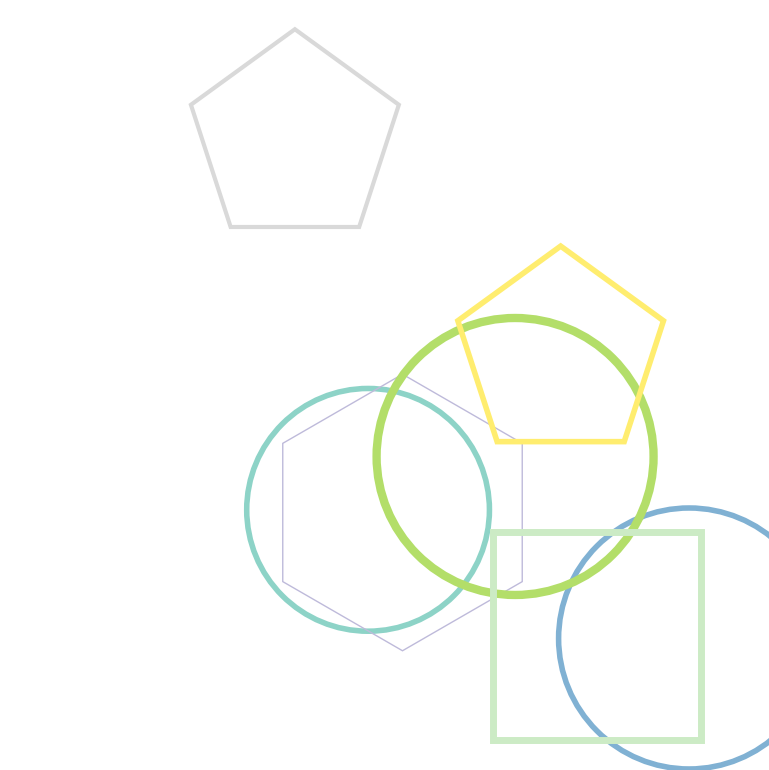[{"shape": "circle", "thickness": 2, "radius": 0.79, "center": [0.478, 0.338]}, {"shape": "hexagon", "thickness": 0.5, "radius": 0.9, "center": [0.523, 0.334]}, {"shape": "circle", "thickness": 2, "radius": 0.85, "center": [0.895, 0.171]}, {"shape": "circle", "thickness": 3, "radius": 0.9, "center": [0.669, 0.407]}, {"shape": "pentagon", "thickness": 1.5, "radius": 0.71, "center": [0.383, 0.82]}, {"shape": "square", "thickness": 2.5, "radius": 0.68, "center": [0.775, 0.174]}, {"shape": "pentagon", "thickness": 2, "radius": 0.7, "center": [0.728, 0.54]}]